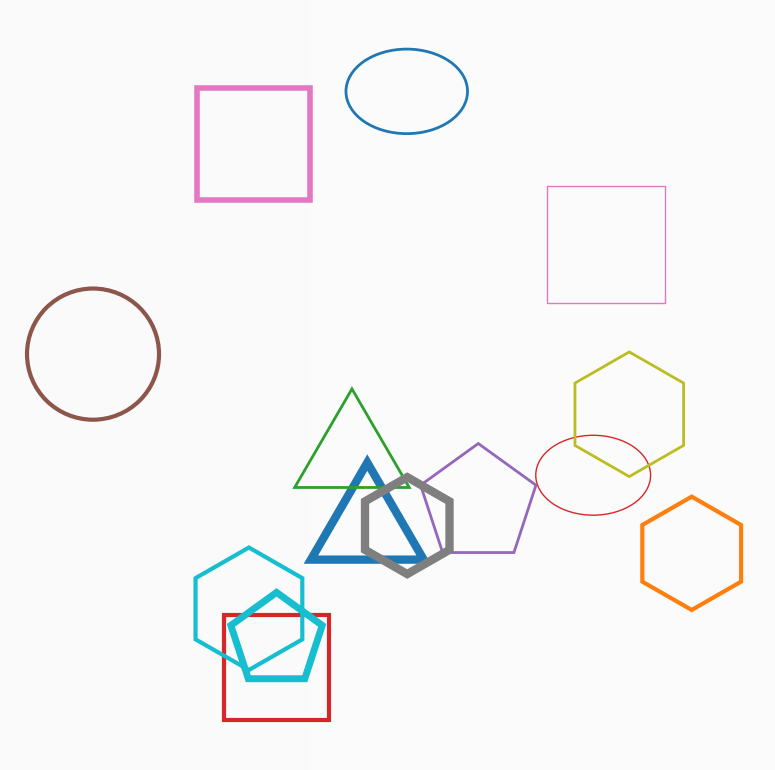[{"shape": "oval", "thickness": 1, "radius": 0.39, "center": [0.525, 0.881]}, {"shape": "triangle", "thickness": 3, "radius": 0.42, "center": [0.474, 0.315]}, {"shape": "hexagon", "thickness": 1.5, "radius": 0.37, "center": [0.893, 0.281]}, {"shape": "triangle", "thickness": 1, "radius": 0.43, "center": [0.454, 0.41]}, {"shape": "square", "thickness": 1.5, "radius": 0.34, "center": [0.357, 0.133]}, {"shape": "oval", "thickness": 0.5, "radius": 0.37, "center": [0.765, 0.383]}, {"shape": "pentagon", "thickness": 1, "radius": 0.39, "center": [0.617, 0.346]}, {"shape": "circle", "thickness": 1.5, "radius": 0.43, "center": [0.12, 0.54]}, {"shape": "square", "thickness": 0.5, "radius": 0.38, "center": [0.782, 0.683]}, {"shape": "square", "thickness": 2, "radius": 0.36, "center": [0.327, 0.813]}, {"shape": "hexagon", "thickness": 3, "radius": 0.31, "center": [0.525, 0.317]}, {"shape": "hexagon", "thickness": 1, "radius": 0.4, "center": [0.812, 0.462]}, {"shape": "pentagon", "thickness": 2.5, "radius": 0.31, "center": [0.357, 0.169]}, {"shape": "hexagon", "thickness": 1.5, "radius": 0.4, "center": [0.321, 0.209]}]